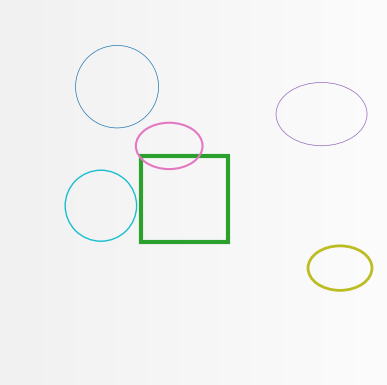[{"shape": "circle", "thickness": 0.5, "radius": 0.54, "center": [0.302, 0.775]}, {"shape": "square", "thickness": 3, "radius": 0.56, "center": [0.476, 0.483]}, {"shape": "oval", "thickness": 0.5, "radius": 0.59, "center": [0.83, 0.704]}, {"shape": "oval", "thickness": 1.5, "radius": 0.43, "center": [0.437, 0.621]}, {"shape": "oval", "thickness": 2, "radius": 0.41, "center": [0.877, 0.304]}, {"shape": "circle", "thickness": 1, "radius": 0.46, "center": [0.26, 0.466]}]